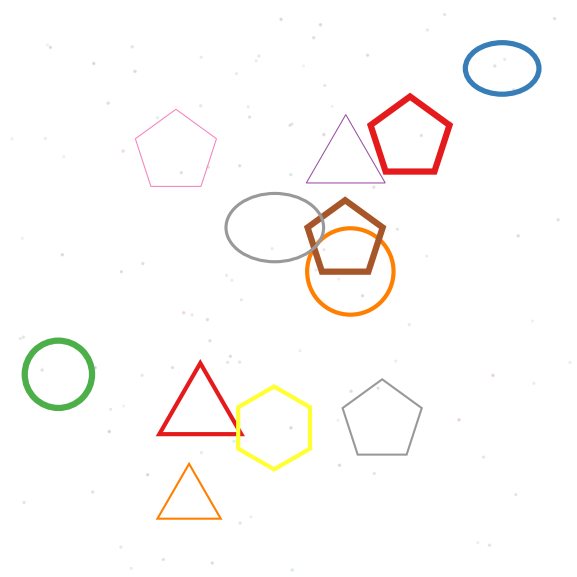[{"shape": "pentagon", "thickness": 3, "radius": 0.36, "center": [0.71, 0.76]}, {"shape": "triangle", "thickness": 2, "radius": 0.41, "center": [0.347, 0.288]}, {"shape": "oval", "thickness": 2.5, "radius": 0.32, "center": [0.87, 0.881]}, {"shape": "circle", "thickness": 3, "radius": 0.29, "center": [0.101, 0.351]}, {"shape": "triangle", "thickness": 0.5, "radius": 0.39, "center": [0.599, 0.722]}, {"shape": "triangle", "thickness": 1, "radius": 0.32, "center": [0.327, 0.133]}, {"shape": "circle", "thickness": 2, "radius": 0.37, "center": [0.607, 0.529]}, {"shape": "hexagon", "thickness": 2, "radius": 0.36, "center": [0.475, 0.258]}, {"shape": "pentagon", "thickness": 3, "radius": 0.34, "center": [0.598, 0.584]}, {"shape": "pentagon", "thickness": 0.5, "radius": 0.37, "center": [0.305, 0.736]}, {"shape": "oval", "thickness": 1.5, "radius": 0.42, "center": [0.476, 0.605]}, {"shape": "pentagon", "thickness": 1, "radius": 0.36, "center": [0.662, 0.27]}]